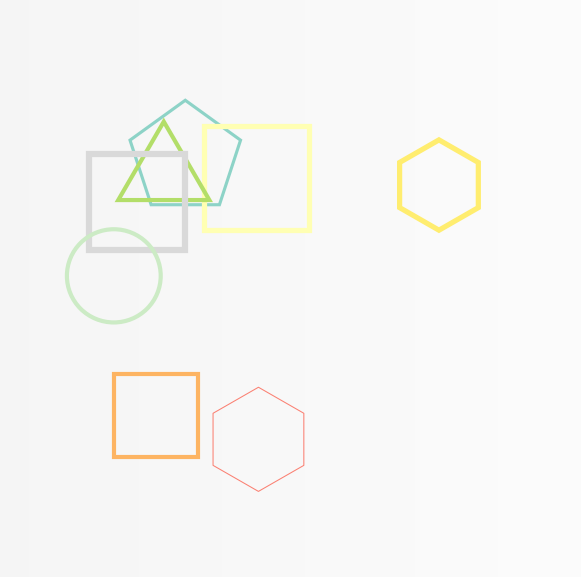[{"shape": "pentagon", "thickness": 1.5, "radius": 0.5, "center": [0.319, 0.726]}, {"shape": "square", "thickness": 2.5, "radius": 0.45, "center": [0.441, 0.692]}, {"shape": "hexagon", "thickness": 0.5, "radius": 0.45, "center": [0.445, 0.238]}, {"shape": "square", "thickness": 2, "radius": 0.36, "center": [0.268, 0.28]}, {"shape": "triangle", "thickness": 2, "radius": 0.45, "center": [0.282, 0.698]}, {"shape": "square", "thickness": 3, "radius": 0.41, "center": [0.236, 0.649]}, {"shape": "circle", "thickness": 2, "radius": 0.4, "center": [0.196, 0.521]}, {"shape": "hexagon", "thickness": 2.5, "radius": 0.39, "center": [0.755, 0.679]}]